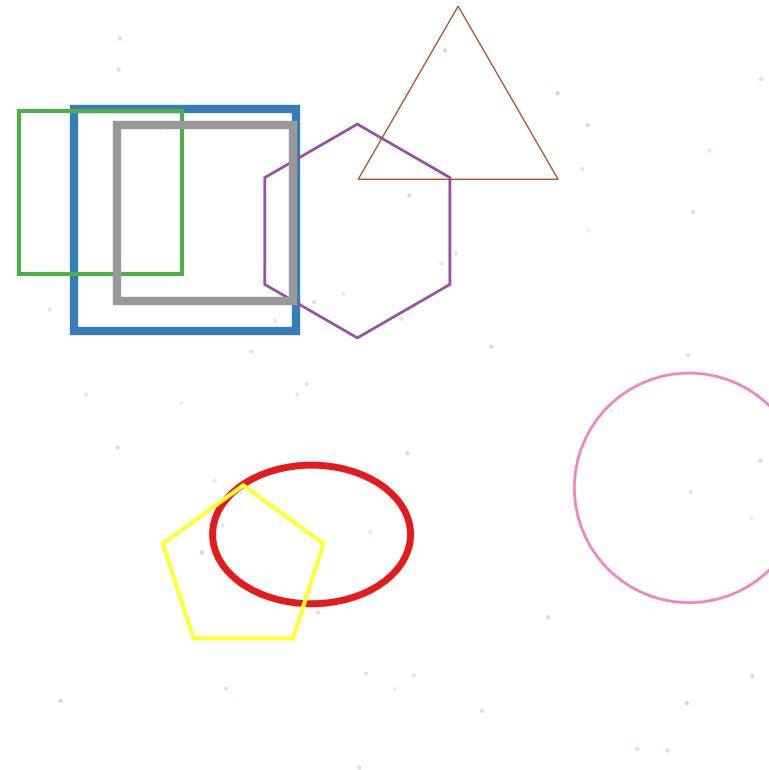[{"shape": "oval", "thickness": 2.5, "radius": 0.64, "center": [0.405, 0.306]}, {"shape": "square", "thickness": 3, "radius": 0.72, "center": [0.24, 0.714]}, {"shape": "square", "thickness": 1.5, "radius": 0.53, "center": [0.131, 0.75]}, {"shape": "hexagon", "thickness": 1, "radius": 0.69, "center": [0.464, 0.7]}, {"shape": "pentagon", "thickness": 1.5, "radius": 0.55, "center": [0.316, 0.26]}, {"shape": "triangle", "thickness": 0.5, "radius": 0.75, "center": [0.595, 0.842]}, {"shape": "circle", "thickness": 1, "radius": 0.75, "center": [0.895, 0.366]}, {"shape": "square", "thickness": 3, "radius": 0.57, "center": [0.266, 0.723]}]